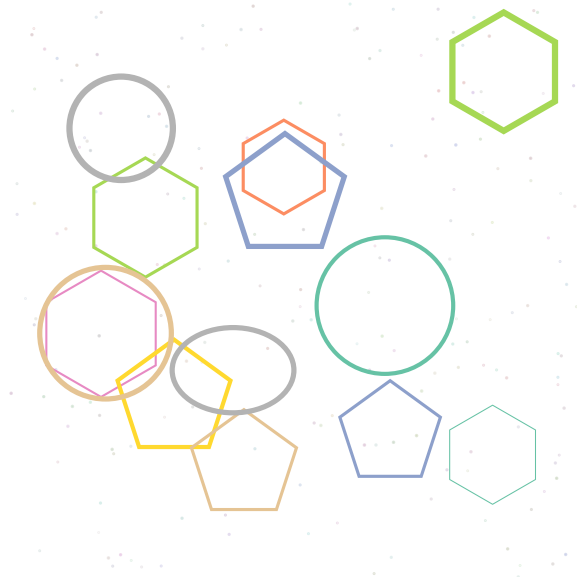[{"shape": "circle", "thickness": 2, "radius": 0.59, "center": [0.666, 0.47]}, {"shape": "hexagon", "thickness": 0.5, "radius": 0.43, "center": [0.853, 0.212]}, {"shape": "hexagon", "thickness": 1.5, "radius": 0.41, "center": [0.491, 0.71]}, {"shape": "pentagon", "thickness": 2.5, "radius": 0.54, "center": [0.493, 0.66]}, {"shape": "pentagon", "thickness": 1.5, "radius": 0.46, "center": [0.676, 0.248]}, {"shape": "hexagon", "thickness": 1, "radius": 0.55, "center": [0.175, 0.421]}, {"shape": "hexagon", "thickness": 1.5, "radius": 0.52, "center": [0.252, 0.622]}, {"shape": "hexagon", "thickness": 3, "radius": 0.51, "center": [0.872, 0.875]}, {"shape": "pentagon", "thickness": 2, "radius": 0.51, "center": [0.301, 0.308]}, {"shape": "circle", "thickness": 2.5, "radius": 0.57, "center": [0.183, 0.422]}, {"shape": "pentagon", "thickness": 1.5, "radius": 0.48, "center": [0.422, 0.194]}, {"shape": "oval", "thickness": 2.5, "radius": 0.53, "center": [0.404, 0.358]}, {"shape": "circle", "thickness": 3, "radius": 0.45, "center": [0.21, 0.777]}]